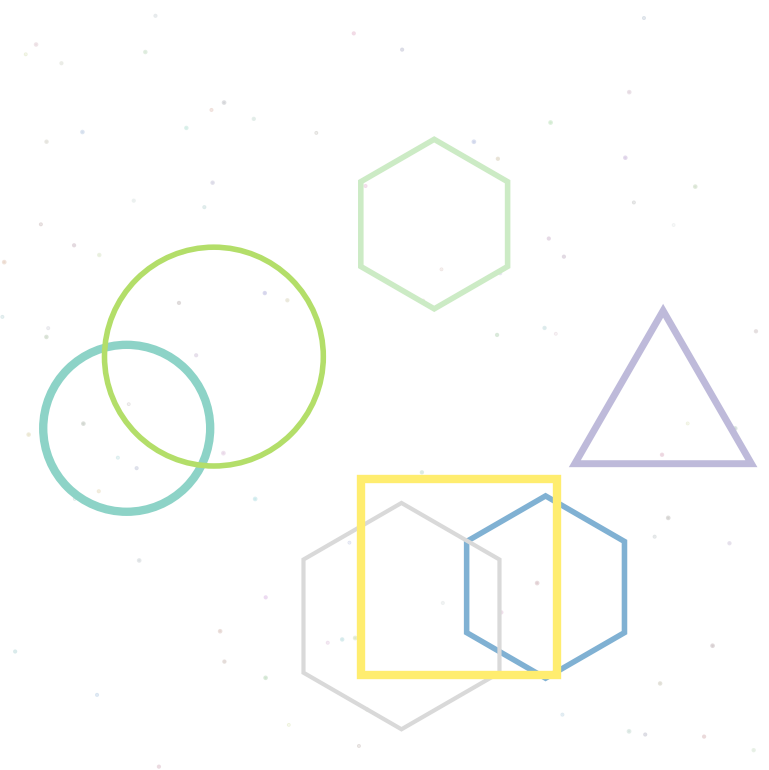[{"shape": "circle", "thickness": 3, "radius": 0.54, "center": [0.165, 0.444]}, {"shape": "triangle", "thickness": 2.5, "radius": 0.66, "center": [0.861, 0.464]}, {"shape": "hexagon", "thickness": 2, "radius": 0.59, "center": [0.709, 0.238]}, {"shape": "circle", "thickness": 2, "radius": 0.71, "center": [0.278, 0.537]}, {"shape": "hexagon", "thickness": 1.5, "radius": 0.73, "center": [0.521, 0.2]}, {"shape": "hexagon", "thickness": 2, "radius": 0.55, "center": [0.564, 0.709]}, {"shape": "square", "thickness": 3, "radius": 0.64, "center": [0.596, 0.251]}]